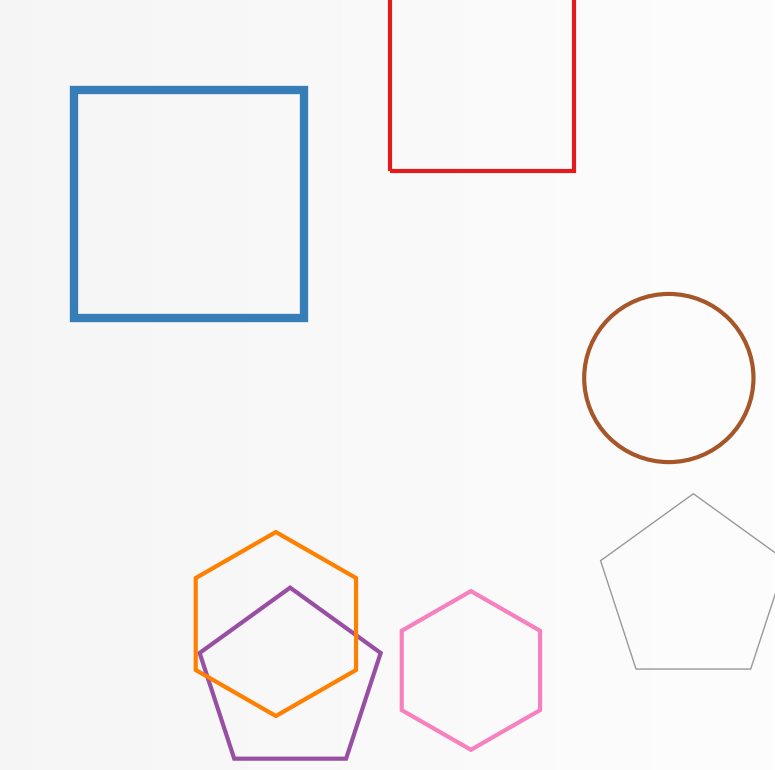[{"shape": "square", "thickness": 1.5, "radius": 0.59, "center": [0.622, 0.897]}, {"shape": "square", "thickness": 3, "radius": 0.74, "center": [0.243, 0.735]}, {"shape": "pentagon", "thickness": 1.5, "radius": 0.61, "center": [0.374, 0.114]}, {"shape": "hexagon", "thickness": 1.5, "radius": 0.6, "center": [0.356, 0.19]}, {"shape": "circle", "thickness": 1.5, "radius": 0.55, "center": [0.863, 0.509]}, {"shape": "hexagon", "thickness": 1.5, "radius": 0.52, "center": [0.608, 0.129]}, {"shape": "pentagon", "thickness": 0.5, "radius": 0.63, "center": [0.895, 0.233]}]